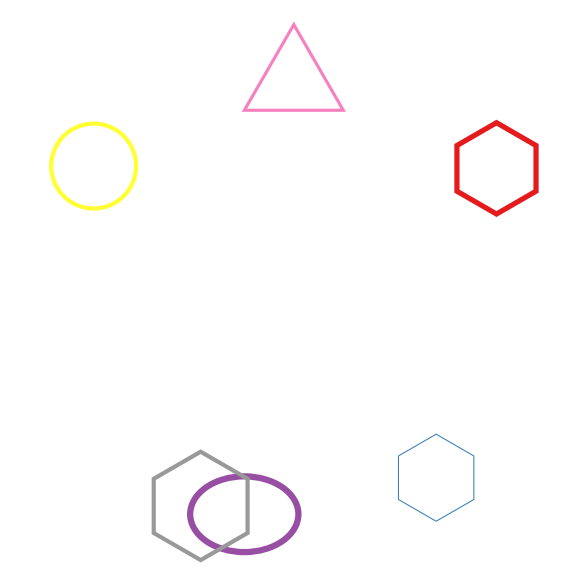[{"shape": "hexagon", "thickness": 2.5, "radius": 0.4, "center": [0.86, 0.708]}, {"shape": "hexagon", "thickness": 0.5, "radius": 0.38, "center": [0.755, 0.172]}, {"shape": "oval", "thickness": 3, "radius": 0.47, "center": [0.423, 0.109]}, {"shape": "circle", "thickness": 2, "radius": 0.37, "center": [0.162, 0.712]}, {"shape": "triangle", "thickness": 1.5, "radius": 0.49, "center": [0.509, 0.858]}, {"shape": "hexagon", "thickness": 2, "radius": 0.47, "center": [0.347, 0.123]}]